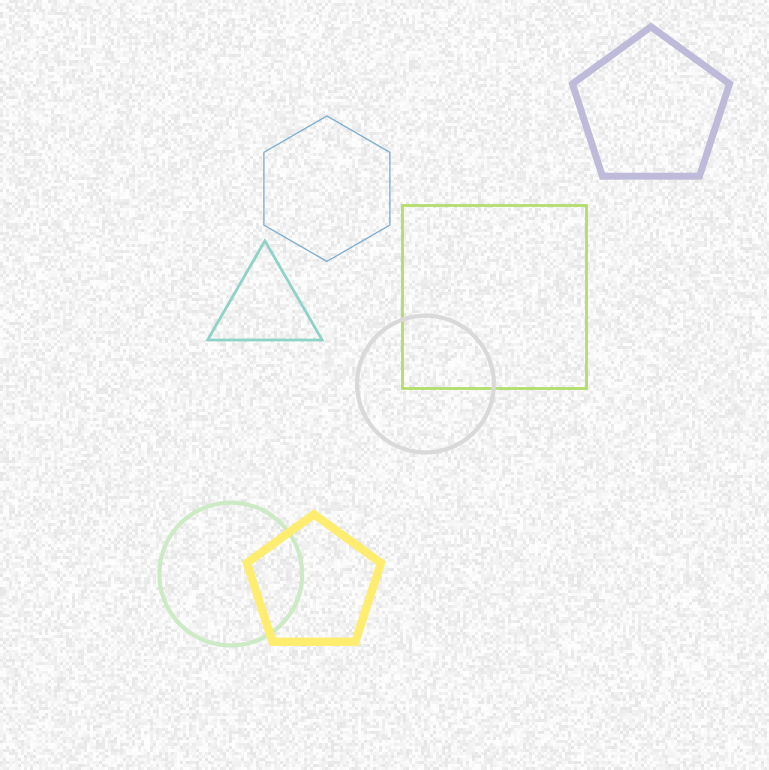[{"shape": "triangle", "thickness": 1, "radius": 0.43, "center": [0.344, 0.601]}, {"shape": "pentagon", "thickness": 2.5, "radius": 0.54, "center": [0.845, 0.858]}, {"shape": "hexagon", "thickness": 0.5, "radius": 0.47, "center": [0.425, 0.755]}, {"shape": "square", "thickness": 1, "radius": 0.6, "center": [0.641, 0.615]}, {"shape": "circle", "thickness": 1.5, "radius": 0.44, "center": [0.553, 0.501]}, {"shape": "circle", "thickness": 1.5, "radius": 0.46, "center": [0.3, 0.254]}, {"shape": "pentagon", "thickness": 3, "radius": 0.46, "center": [0.408, 0.241]}]